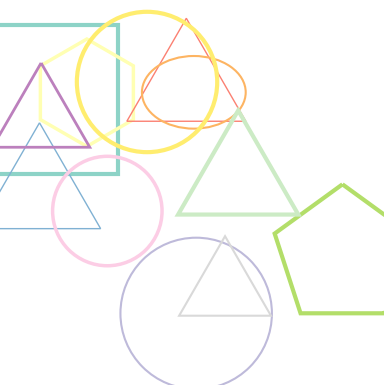[{"shape": "square", "thickness": 3, "radius": 0.97, "center": [0.114, 0.742]}, {"shape": "hexagon", "thickness": 2.5, "radius": 0.7, "center": [0.226, 0.759]}, {"shape": "circle", "thickness": 1.5, "radius": 0.98, "center": [0.51, 0.186]}, {"shape": "triangle", "thickness": 1, "radius": 0.89, "center": [0.484, 0.774]}, {"shape": "triangle", "thickness": 1, "radius": 0.92, "center": [0.103, 0.498]}, {"shape": "oval", "thickness": 1.5, "radius": 0.67, "center": [0.503, 0.76]}, {"shape": "pentagon", "thickness": 3, "radius": 0.93, "center": [0.889, 0.336]}, {"shape": "circle", "thickness": 2.5, "radius": 0.71, "center": [0.279, 0.452]}, {"shape": "triangle", "thickness": 1.5, "radius": 0.69, "center": [0.585, 0.249]}, {"shape": "triangle", "thickness": 2, "radius": 0.73, "center": [0.107, 0.691]}, {"shape": "triangle", "thickness": 3, "radius": 0.9, "center": [0.619, 0.533]}, {"shape": "circle", "thickness": 3, "radius": 0.91, "center": [0.382, 0.787]}]